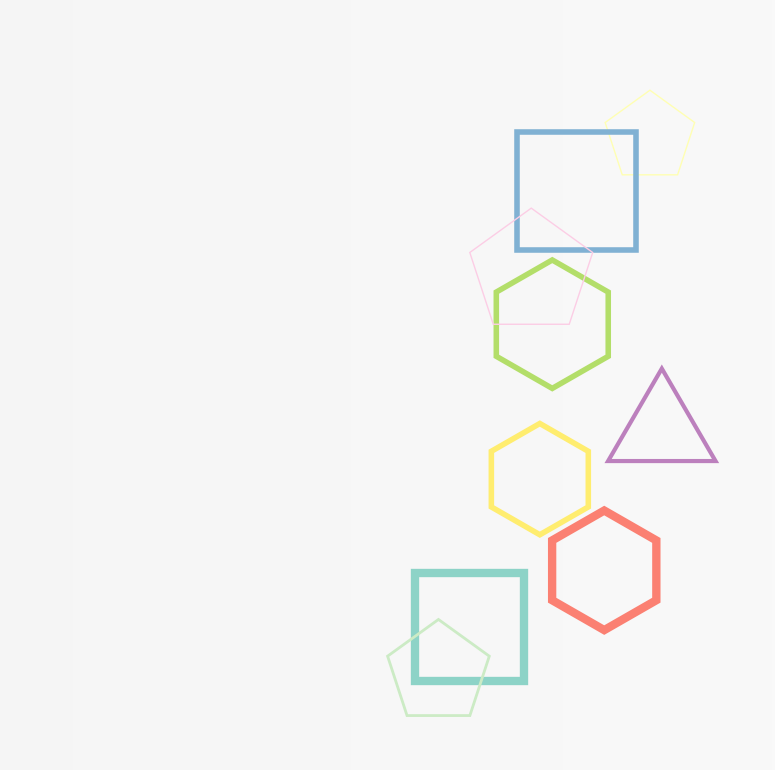[{"shape": "square", "thickness": 3, "radius": 0.35, "center": [0.606, 0.186]}, {"shape": "pentagon", "thickness": 0.5, "radius": 0.3, "center": [0.839, 0.822]}, {"shape": "hexagon", "thickness": 3, "radius": 0.39, "center": [0.78, 0.259]}, {"shape": "square", "thickness": 2, "radius": 0.39, "center": [0.744, 0.752]}, {"shape": "hexagon", "thickness": 2, "radius": 0.42, "center": [0.713, 0.579]}, {"shape": "pentagon", "thickness": 0.5, "radius": 0.42, "center": [0.685, 0.646]}, {"shape": "triangle", "thickness": 1.5, "radius": 0.4, "center": [0.854, 0.441]}, {"shape": "pentagon", "thickness": 1, "radius": 0.34, "center": [0.566, 0.127]}, {"shape": "hexagon", "thickness": 2, "radius": 0.36, "center": [0.697, 0.378]}]